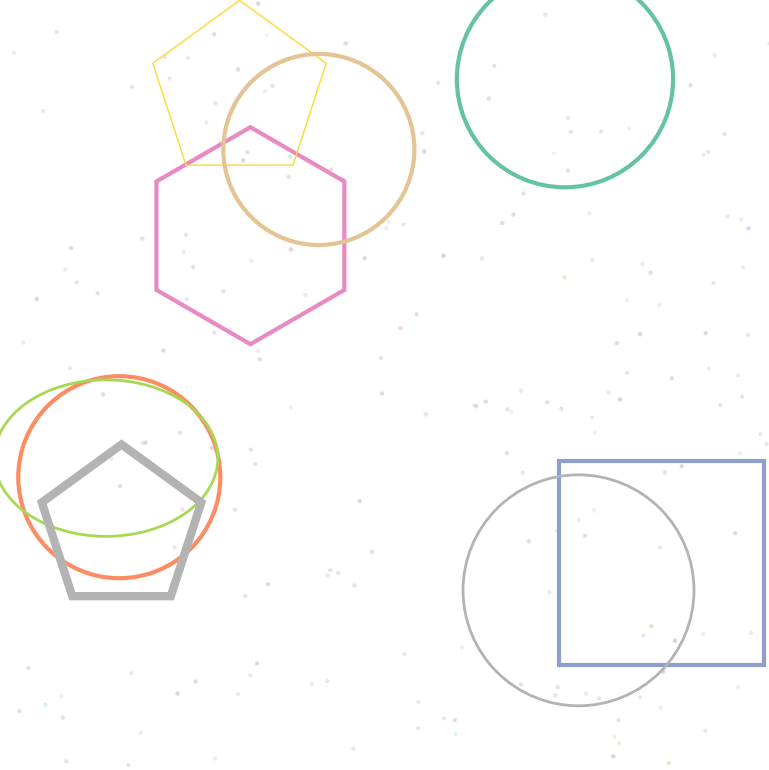[{"shape": "circle", "thickness": 1.5, "radius": 0.7, "center": [0.734, 0.897]}, {"shape": "circle", "thickness": 1.5, "radius": 0.66, "center": [0.155, 0.38]}, {"shape": "square", "thickness": 1.5, "radius": 0.66, "center": [0.859, 0.269]}, {"shape": "hexagon", "thickness": 1.5, "radius": 0.7, "center": [0.325, 0.694]}, {"shape": "oval", "thickness": 1, "radius": 0.73, "center": [0.138, 0.405]}, {"shape": "pentagon", "thickness": 0.5, "radius": 0.59, "center": [0.311, 0.881]}, {"shape": "circle", "thickness": 1.5, "radius": 0.62, "center": [0.414, 0.806]}, {"shape": "pentagon", "thickness": 3, "radius": 0.54, "center": [0.158, 0.314]}, {"shape": "circle", "thickness": 1, "radius": 0.75, "center": [0.751, 0.233]}]